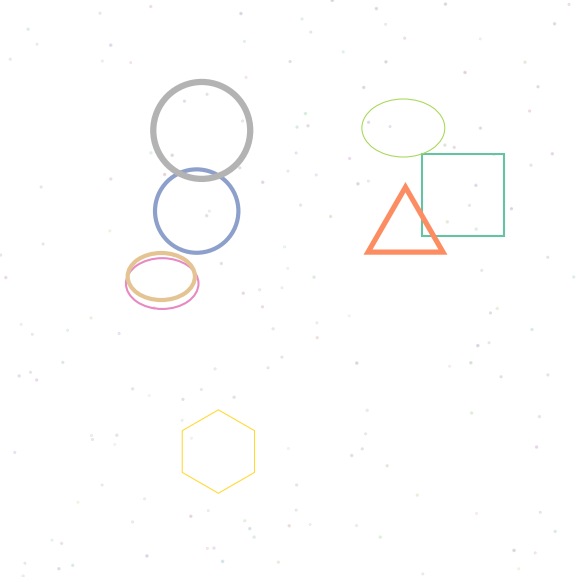[{"shape": "square", "thickness": 1, "radius": 0.35, "center": [0.802, 0.661]}, {"shape": "triangle", "thickness": 2.5, "radius": 0.37, "center": [0.702, 0.6]}, {"shape": "circle", "thickness": 2, "radius": 0.36, "center": [0.341, 0.634]}, {"shape": "oval", "thickness": 1, "radius": 0.31, "center": [0.281, 0.508]}, {"shape": "oval", "thickness": 0.5, "radius": 0.36, "center": [0.698, 0.777]}, {"shape": "hexagon", "thickness": 0.5, "radius": 0.36, "center": [0.378, 0.217]}, {"shape": "oval", "thickness": 2, "radius": 0.29, "center": [0.279, 0.52]}, {"shape": "circle", "thickness": 3, "radius": 0.42, "center": [0.349, 0.773]}]